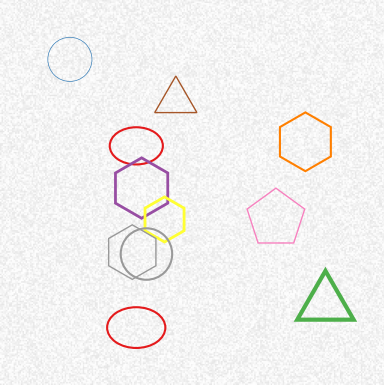[{"shape": "oval", "thickness": 1.5, "radius": 0.35, "center": [0.354, 0.621]}, {"shape": "oval", "thickness": 1.5, "radius": 0.38, "center": [0.354, 0.149]}, {"shape": "circle", "thickness": 0.5, "radius": 0.29, "center": [0.182, 0.846]}, {"shape": "triangle", "thickness": 3, "radius": 0.42, "center": [0.845, 0.212]}, {"shape": "hexagon", "thickness": 2, "radius": 0.39, "center": [0.368, 0.512]}, {"shape": "hexagon", "thickness": 1.5, "radius": 0.38, "center": [0.793, 0.632]}, {"shape": "hexagon", "thickness": 2, "radius": 0.29, "center": [0.427, 0.43]}, {"shape": "triangle", "thickness": 1, "radius": 0.32, "center": [0.457, 0.739]}, {"shape": "pentagon", "thickness": 1, "radius": 0.39, "center": [0.717, 0.433]}, {"shape": "circle", "thickness": 1.5, "radius": 0.33, "center": [0.38, 0.34]}, {"shape": "hexagon", "thickness": 1, "radius": 0.35, "center": [0.344, 0.345]}]